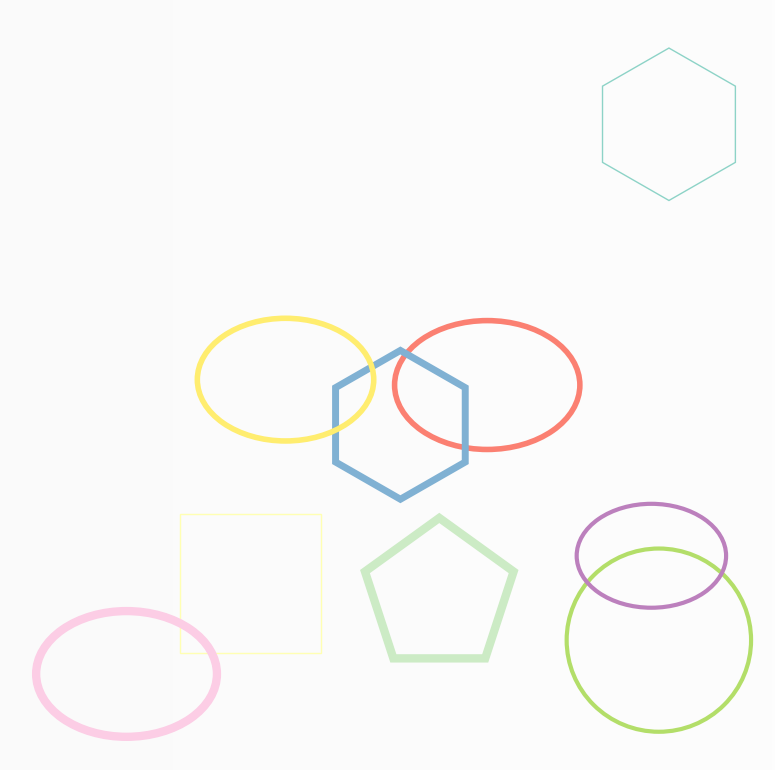[{"shape": "hexagon", "thickness": 0.5, "radius": 0.49, "center": [0.863, 0.839]}, {"shape": "square", "thickness": 0.5, "radius": 0.45, "center": [0.323, 0.242]}, {"shape": "oval", "thickness": 2, "radius": 0.6, "center": [0.629, 0.5]}, {"shape": "hexagon", "thickness": 2.5, "radius": 0.48, "center": [0.517, 0.448]}, {"shape": "circle", "thickness": 1.5, "radius": 0.59, "center": [0.85, 0.169]}, {"shape": "oval", "thickness": 3, "radius": 0.58, "center": [0.163, 0.125]}, {"shape": "oval", "thickness": 1.5, "radius": 0.48, "center": [0.84, 0.278]}, {"shape": "pentagon", "thickness": 3, "radius": 0.5, "center": [0.567, 0.227]}, {"shape": "oval", "thickness": 2, "radius": 0.57, "center": [0.368, 0.507]}]